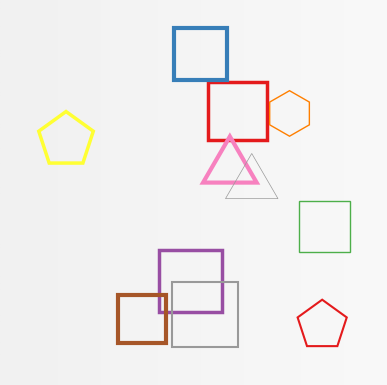[{"shape": "square", "thickness": 2.5, "radius": 0.38, "center": [0.613, 0.712]}, {"shape": "pentagon", "thickness": 1.5, "radius": 0.33, "center": [0.831, 0.155]}, {"shape": "square", "thickness": 3, "radius": 0.34, "center": [0.518, 0.86]}, {"shape": "square", "thickness": 1, "radius": 0.33, "center": [0.838, 0.411]}, {"shape": "square", "thickness": 2.5, "radius": 0.41, "center": [0.492, 0.27]}, {"shape": "hexagon", "thickness": 1, "radius": 0.3, "center": [0.747, 0.705]}, {"shape": "pentagon", "thickness": 2.5, "radius": 0.37, "center": [0.17, 0.636]}, {"shape": "square", "thickness": 3, "radius": 0.31, "center": [0.366, 0.171]}, {"shape": "triangle", "thickness": 3, "radius": 0.4, "center": [0.593, 0.566]}, {"shape": "triangle", "thickness": 0.5, "radius": 0.39, "center": [0.65, 0.523]}, {"shape": "square", "thickness": 1.5, "radius": 0.43, "center": [0.529, 0.183]}]